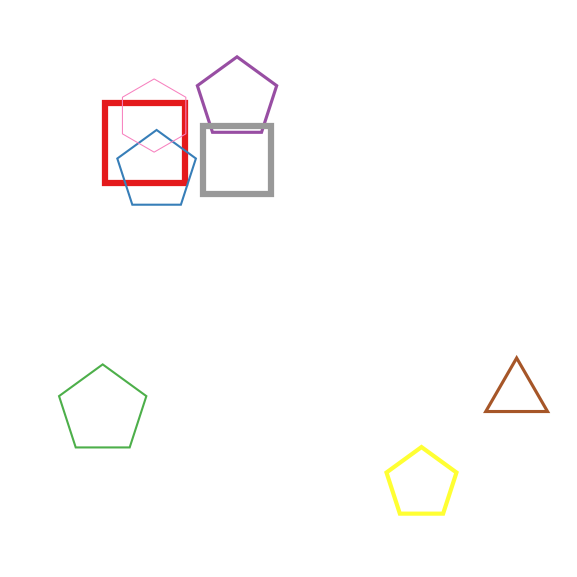[{"shape": "square", "thickness": 3, "radius": 0.35, "center": [0.252, 0.751]}, {"shape": "pentagon", "thickness": 1, "radius": 0.36, "center": [0.271, 0.703]}, {"shape": "pentagon", "thickness": 1, "radius": 0.4, "center": [0.178, 0.289]}, {"shape": "pentagon", "thickness": 1.5, "radius": 0.36, "center": [0.41, 0.828]}, {"shape": "pentagon", "thickness": 2, "radius": 0.32, "center": [0.73, 0.161]}, {"shape": "triangle", "thickness": 1.5, "radius": 0.31, "center": [0.895, 0.317]}, {"shape": "hexagon", "thickness": 0.5, "radius": 0.32, "center": [0.267, 0.799]}, {"shape": "square", "thickness": 3, "radius": 0.29, "center": [0.41, 0.723]}]